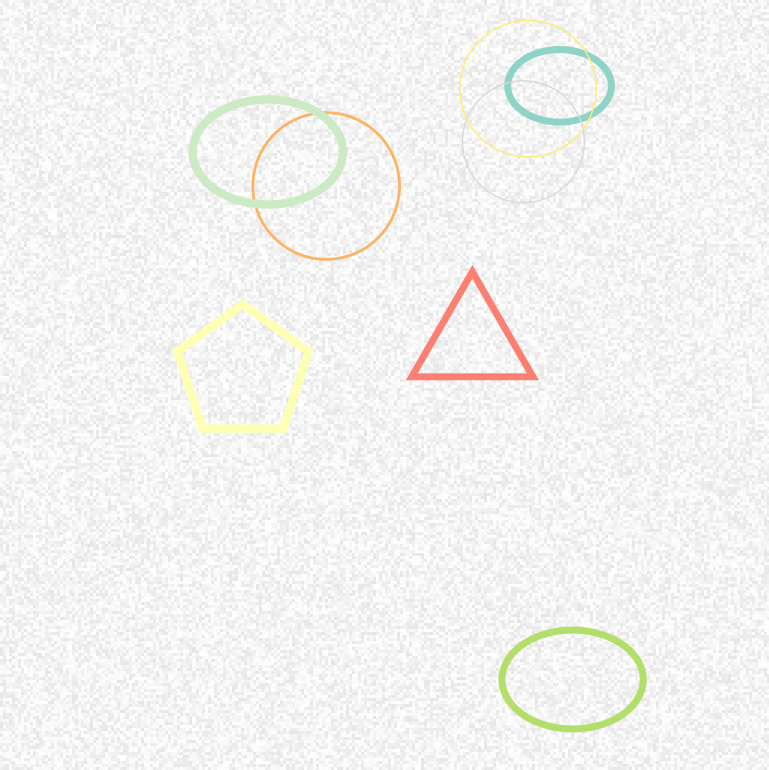[{"shape": "oval", "thickness": 2.5, "radius": 0.34, "center": [0.727, 0.889]}, {"shape": "pentagon", "thickness": 3, "radius": 0.45, "center": [0.316, 0.516]}, {"shape": "triangle", "thickness": 2.5, "radius": 0.45, "center": [0.613, 0.556]}, {"shape": "circle", "thickness": 1, "radius": 0.48, "center": [0.424, 0.758]}, {"shape": "oval", "thickness": 2.5, "radius": 0.46, "center": [0.744, 0.118]}, {"shape": "circle", "thickness": 0.5, "radius": 0.4, "center": [0.68, 0.816]}, {"shape": "oval", "thickness": 3, "radius": 0.49, "center": [0.348, 0.803]}, {"shape": "circle", "thickness": 0.5, "radius": 0.44, "center": [0.686, 0.885]}]